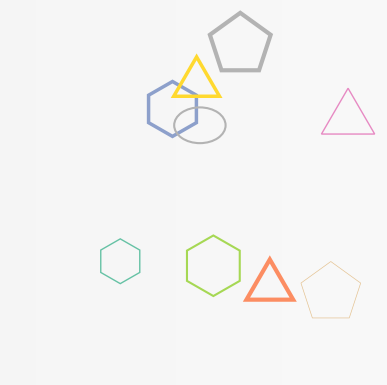[{"shape": "hexagon", "thickness": 1, "radius": 0.29, "center": [0.31, 0.321]}, {"shape": "triangle", "thickness": 3, "radius": 0.35, "center": [0.696, 0.256]}, {"shape": "hexagon", "thickness": 2.5, "radius": 0.36, "center": [0.445, 0.717]}, {"shape": "triangle", "thickness": 1, "radius": 0.4, "center": [0.898, 0.691]}, {"shape": "hexagon", "thickness": 1.5, "radius": 0.39, "center": [0.551, 0.31]}, {"shape": "triangle", "thickness": 2.5, "radius": 0.34, "center": [0.507, 0.784]}, {"shape": "pentagon", "thickness": 0.5, "radius": 0.41, "center": [0.854, 0.24]}, {"shape": "oval", "thickness": 1.5, "radius": 0.33, "center": [0.516, 0.675]}, {"shape": "pentagon", "thickness": 3, "radius": 0.41, "center": [0.62, 0.884]}]